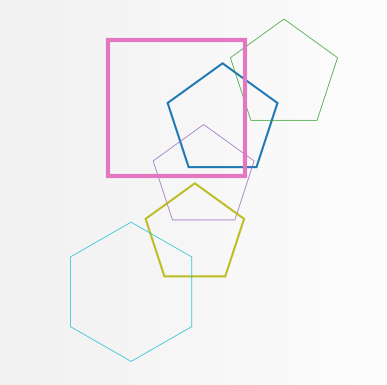[{"shape": "pentagon", "thickness": 1.5, "radius": 0.75, "center": [0.574, 0.686]}, {"shape": "pentagon", "thickness": 0.5, "radius": 0.73, "center": [0.733, 0.805]}, {"shape": "pentagon", "thickness": 0.5, "radius": 0.69, "center": [0.526, 0.54]}, {"shape": "square", "thickness": 3, "radius": 0.88, "center": [0.455, 0.72]}, {"shape": "pentagon", "thickness": 1.5, "radius": 0.67, "center": [0.503, 0.39]}, {"shape": "hexagon", "thickness": 0.5, "radius": 0.9, "center": [0.338, 0.242]}]